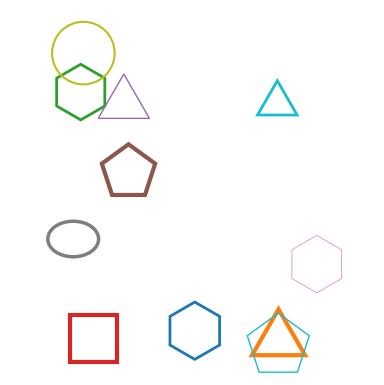[{"shape": "hexagon", "thickness": 2, "radius": 0.37, "center": [0.506, 0.141]}, {"shape": "triangle", "thickness": 3, "radius": 0.4, "center": [0.723, 0.117]}, {"shape": "hexagon", "thickness": 2, "radius": 0.36, "center": [0.21, 0.761]}, {"shape": "square", "thickness": 3, "radius": 0.31, "center": [0.242, 0.121]}, {"shape": "triangle", "thickness": 1, "radius": 0.38, "center": [0.322, 0.731]}, {"shape": "pentagon", "thickness": 3, "radius": 0.36, "center": [0.334, 0.552]}, {"shape": "hexagon", "thickness": 0.5, "radius": 0.37, "center": [0.823, 0.314]}, {"shape": "oval", "thickness": 2.5, "radius": 0.33, "center": [0.19, 0.379]}, {"shape": "circle", "thickness": 1.5, "radius": 0.41, "center": [0.217, 0.862]}, {"shape": "pentagon", "thickness": 1, "radius": 0.42, "center": [0.723, 0.102]}, {"shape": "triangle", "thickness": 2, "radius": 0.3, "center": [0.72, 0.731]}]